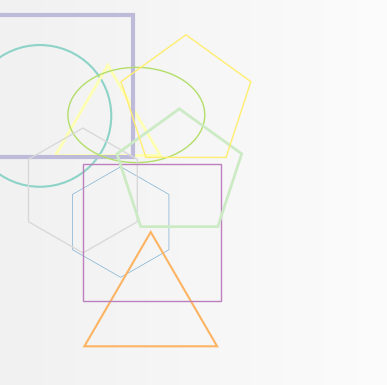[{"shape": "circle", "thickness": 1.5, "radius": 0.92, "center": [0.103, 0.699]}, {"shape": "triangle", "thickness": 2, "radius": 0.78, "center": [0.278, 0.674]}, {"shape": "square", "thickness": 3, "radius": 0.93, "center": [0.157, 0.777]}, {"shape": "hexagon", "thickness": 0.5, "radius": 0.72, "center": [0.312, 0.423]}, {"shape": "triangle", "thickness": 1.5, "radius": 0.99, "center": [0.389, 0.199]}, {"shape": "oval", "thickness": 1, "radius": 0.88, "center": [0.352, 0.701]}, {"shape": "hexagon", "thickness": 1, "radius": 0.81, "center": [0.214, 0.505]}, {"shape": "square", "thickness": 1, "radius": 0.89, "center": [0.393, 0.396]}, {"shape": "pentagon", "thickness": 2, "radius": 0.85, "center": [0.463, 0.548]}, {"shape": "pentagon", "thickness": 1, "radius": 0.88, "center": [0.48, 0.734]}]